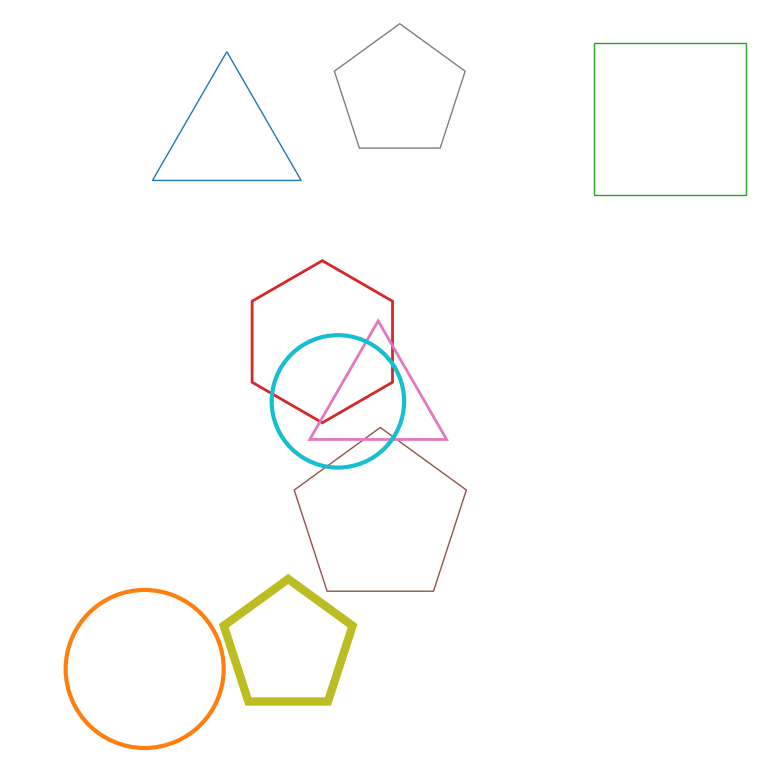[{"shape": "triangle", "thickness": 0.5, "radius": 0.56, "center": [0.295, 0.821]}, {"shape": "circle", "thickness": 1.5, "radius": 0.51, "center": [0.188, 0.131]}, {"shape": "square", "thickness": 0.5, "radius": 0.49, "center": [0.87, 0.845]}, {"shape": "hexagon", "thickness": 1, "radius": 0.53, "center": [0.419, 0.556]}, {"shape": "pentagon", "thickness": 0.5, "radius": 0.59, "center": [0.494, 0.327]}, {"shape": "triangle", "thickness": 1, "radius": 0.51, "center": [0.491, 0.481]}, {"shape": "pentagon", "thickness": 0.5, "radius": 0.45, "center": [0.519, 0.88]}, {"shape": "pentagon", "thickness": 3, "radius": 0.44, "center": [0.374, 0.16]}, {"shape": "circle", "thickness": 1.5, "radius": 0.43, "center": [0.439, 0.479]}]